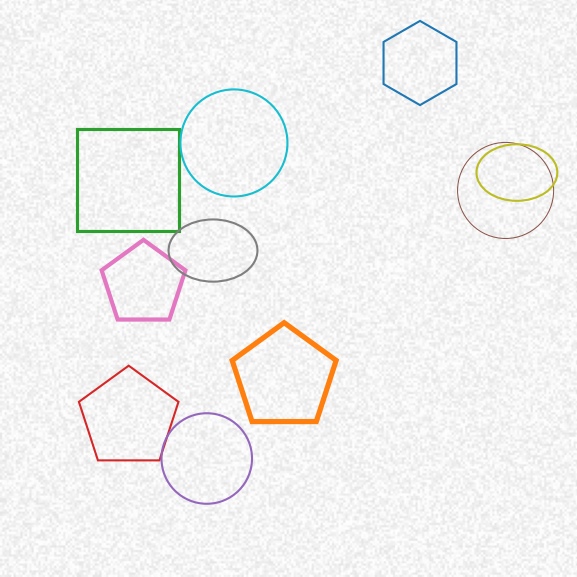[{"shape": "hexagon", "thickness": 1, "radius": 0.36, "center": [0.727, 0.89]}, {"shape": "pentagon", "thickness": 2.5, "radius": 0.47, "center": [0.492, 0.346]}, {"shape": "square", "thickness": 1.5, "radius": 0.44, "center": [0.222, 0.688]}, {"shape": "pentagon", "thickness": 1, "radius": 0.45, "center": [0.223, 0.275]}, {"shape": "circle", "thickness": 1, "radius": 0.39, "center": [0.358, 0.205]}, {"shape": "circle", "thickness": 0.5, "radius": 0.42, "center": [0.875, 0.669]}, {"shape": "pentagon", "thickness": 2, "radius": 0.38, "center": [0.249, 0.508]}, {"shape": "oval", "thickness": 1, "radius": 0.38, "center": [0.369, 0.565]}, {"shape": "oval", "thickness": 1, "radius": 0.35, "center": [0.895, 0.7]}, {"shape": "circle", "thickness": 1, "radius": 0.46, "center": [0.405, 0.752]}]